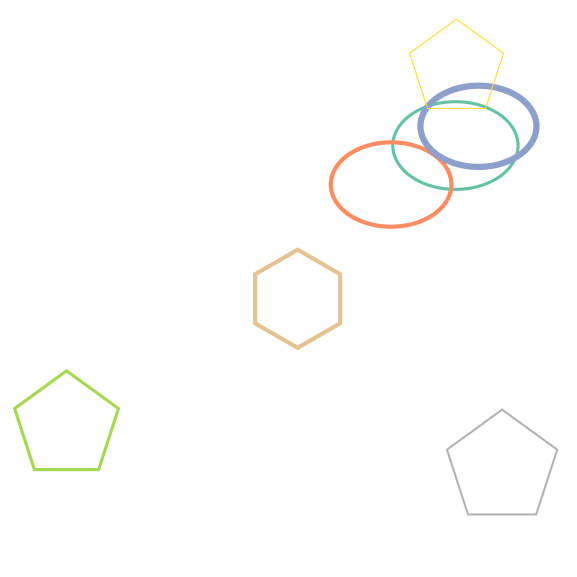[{"shape": "oval", "thickness": 1.5, "radius": 0.54, "center": [0.789, 0.747]}, {"shape": "oval", "thickness": 2, "radius": 0.52, "center": [0.677, 0.68]}, {"shape": "oval", "thickness": 3, "radius": 0.5, "center": [0.828, 0.78]}, {"shape": "pentagon", "thickness": 1.5, "radius": 0.47, "center": [0.115, 0.262]}, {"shape": "pentagon", "thickness": 0.5, "radius": 0.43, "center": [0.791, 0.881]}, {"shape": "hexagon", "thickness": 2, "radius": 0.42, "center": [0.515, 0.482]}, {"shape": "pentagon", "thickness": 1, "radius": 0.5, "center": [0.869, 0.189]}]